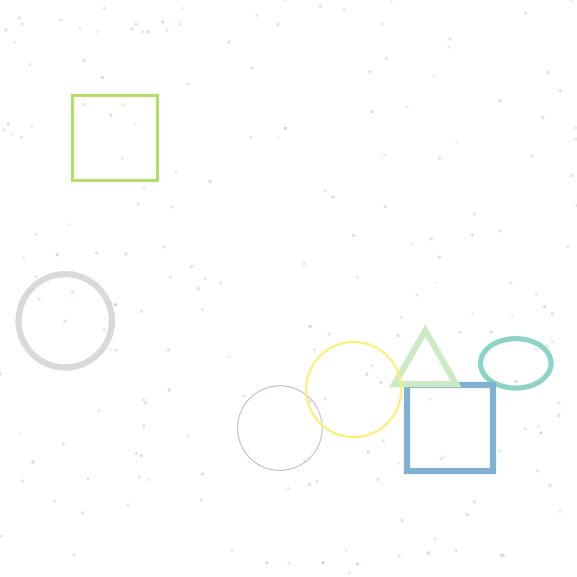[{"shape": "oval", "thickness": 2.5, "radius": 0.31, "center": [0.893, 0.37]}, {"shape": "circle", "thickness": 0.5, "radius": 0.37, "center": [0.485, 0.258]}, {"shape": "square", "thickness": 3, "radius": 0.38, "center": [0.779, 0.258]}, {"shape": "square", "thickness": 1.5, "radius": 0.37, "center": [0.198, 0.761]}, {"shape": "circle", "thickness": 3, "radius": 0.4, "center": [0.113, 0.444]}, {"shape": "triangle", "thickness": 3, "radius": 0.31, "center": [0.736, 0.365]}, {"shape": "circle", "thickness": 1, "radius": 0.41, "center": [0.613, 0.325]}]